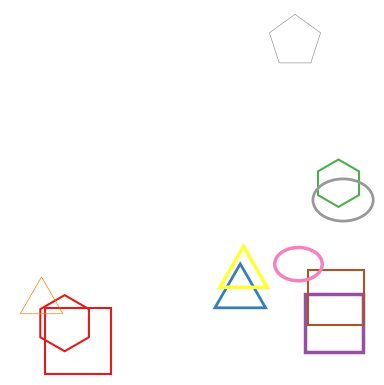[{"shape": "hexagon", "thickness": 1.5, "radius": 0.36, "center": [0.168, 0.161]}, {"shape": "square", "thickness": 1.5, "radius": 0.42, "center": [0.202, 0.114]}, {"shape": "triangle", "thickness": 2, "radius": 0.38, "center": [0.624, 0.238]}, {"shape": "hexagon", "thickness": 1.5, "radius": 0.31, "center": [0.879, 0.524]}, {"shape": "square", "thickness": 2.5, "radius": 0.38, "center": [0.867, 0.162]}, {"shape": "triangle", "thickness": 0.5, "radius": 0.32, "center": [0.108, 0.217]}, {"shape": "triangle", "thickness": 2.5, "radius": 0.35, "center": [0.633, 0.289]}, {"shape": "square", "thickness": 1.5, "radius": 0.36, "center": [0.874, 0.227]}, {"shape": "oval", "thickness": 2.5, "radius": 0.31, "center": [0.775, 0.314]}, {"shape": "pentagon", "thickness": 0.5, "radius": 0.35, "center": [0.766, 0.893]}, {"shape": "oval", "thickness": 2, "radius": 0.39, "center": [0.891, 0.481]}]